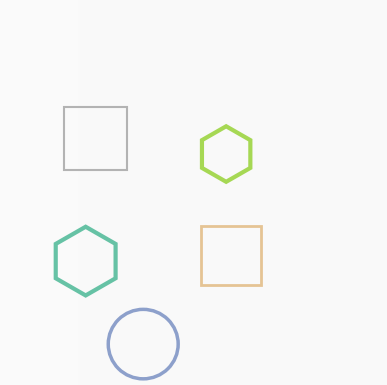[{"shape": "hexagon", "thickness": 3, "radius": 0.45, "center": [0.221, 0.322]}, {"shape": "circle", "thickness": 2.5, "radius": 0.45, "center": [0.37, 0.106]}, {"shape": "hexagon", "thickness": 3, "radius": 0.36, "center": [0.584, 0.6]}, {"shape": "square", "thickness": 2, "radius": 0.38, "center": [0.597, 0.337]}, {"shape": "square", "thickness": 1.5, "radius": 0.41, "center": [0.247, 0.64]}]